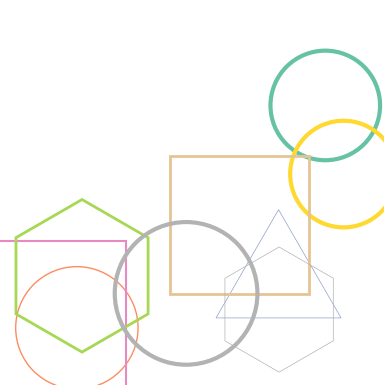[{"shape": "circle", "thickness": 3, "radius": 0.71, "center": [0.845, 0.726]}, {"shape": "circle", "thickness": 1, "radius": 0.79, "center": [0.2, 0.149]}, {"shape": "triangle", "thickness": 0.5, "radius": 0.94, "center": [0.724, 0.268]}, {"shape": "square", "thickness": 1.5, "radius": 0.97, "center": [0.133, 0.18]}, {"shape": "hexagon", "thickness": 2, "radius": 0.99, "center": [0.213, 0.284]}, {"shape": "circle", "thickness": 3, "radius": 0.69, "center": [0.892, 0.548]}, {"shape": "square", "thickness": 2, "radius": 0.9, "center": [0.622, 0.416]}, {"shape": "hexagon", "thickness": 0.5, "radius": 0.81, "center": [0.725, 0.196]}, {"shape": "circle", "thickness": 3, "radius": 0.93, "center": [0.483, 0.238]}]